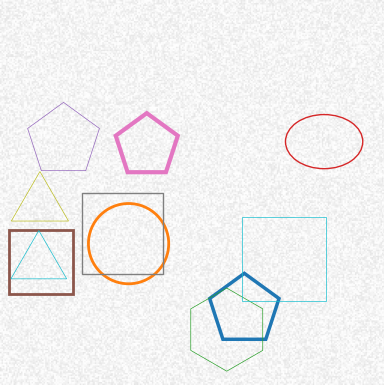[{"shape": "pentagon", "thickness": 2.5, "radius": 0.47, "center": [0.635, 0.195]}, {"shape": "circle", "thickness": 2, "radius": 0.52, "center": [0.334, 0.367]}, {"shape": "hexagon", "thickness": 0.5, "radius": 0.54, "center": [0.589, 0.144]}, {"shape": "oval", "thickness": 1, "radius": 0.5, "center": [0.842, 0.632]}, {"shape": "pentagon", "thickness": 0.5, "radius": 0.49, "center": [0.165, 0.636]}, {"shape": "square", "thickness": 2, "radius": 0.42, "center": [0.106, 0.319]}, {"shape": "pentagon", "thickness": 3, "radius": 0.42, "center": [0.381, 0.621]}, {"shape": "square", "thickness": 1, "radius": 0.53, "center": [0.319, 0.393]}, {"shape": "triangle", "thickness": 0.5, "radius": 0.43, "center": [0.104, 0.469]}, {"shape": "square", "thickness": 0.5, "radius": 0.55, "center": [0.737, 0.327]}, {"shape": "triangle", "thickness": 0.5, "radius": 0.42, "center": [0.101, 0.318]}]